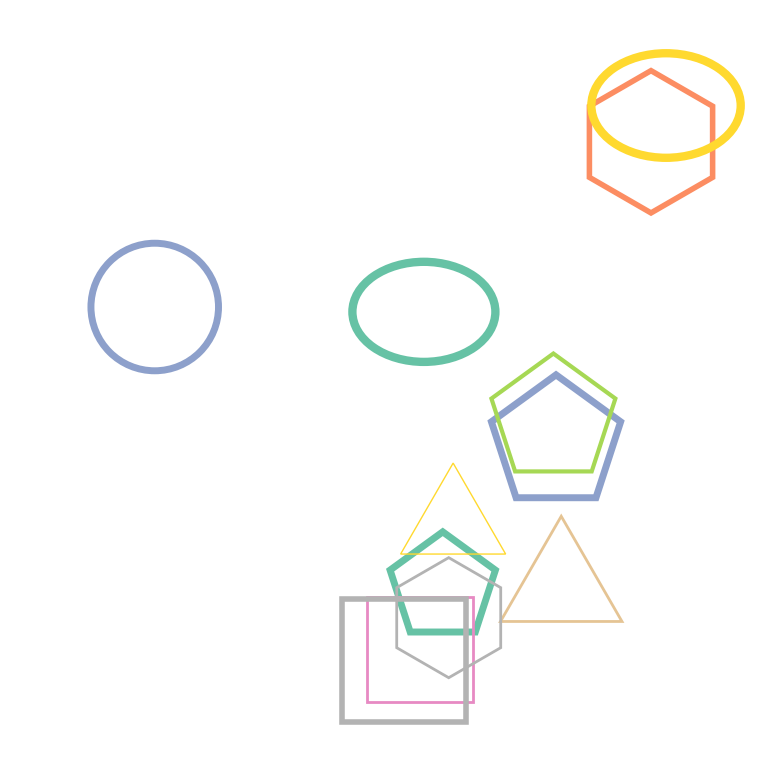[{"shape": "pentagon", "thickness": 2.5, "radius": 0.36, "center": [0.575, 0.237]}, {"shape": "oval", "thickness": 3, "radius": 0.46, "center": [0.551, 0.595]}, {"shape": "hexagon", "thickness": 2, "radius": 0.46, "center": [0.845, 0.816]}, {"shape": "pentagon", "thickness": 2.5, "radius": 0.44, "center": [0.722, 0.425]}, {"shape": "circle", "thickness": 2.5, "radius": 0.41, "center": [0.201, 0.601]}, {"shape": "square", "thickness": 1, "radius": 0.34, "center": [0.545, 0.157]}, {"shape": "pentagon", "thickness": 1.5, "radius": 0.42, "center": [0.719, 0.456]}, {"shape": "oval", "thickness": 3, "radius": 0.48, "center": [0.865, 0.863]}, {"shape": "triangle", "thickness": 0.5, "radius": 0.39, "center": [0.588, 0.32]}, {"shape": "triangle", "thickness": 1, "radius": 0.46, "center": [0.729, 0.238]}, {"shape": "square", "thickness": 2, "radius": 0.4, "center": [0.525, 0.142]}, {"shape": "hexagon", "thickness": 1, "radius": 0.39, "center": [0.583, 0.198]}]